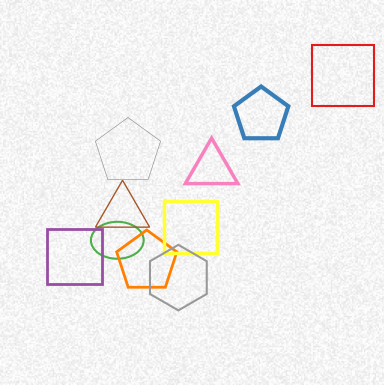[{"shape": "square", "thickness": 1.5, "radius": 0.4, "center": [0.89, 0.804]}, {"shape": "pentagon", "thickness": 3, "radius": 0.37, "center": [0.678, 0.701]}, {"shape": "oval", "thickness": 1.5, "radius": 0.34, "center": [0.305, 0.376]}, {"shape": "square", "thickness": 2, "radius": 0.36, "center": [0.193, 0.334]}, {"shape": "pentagon", "thickness": 2, "radius": 0.41, "center": [0.381, 0.32]}, {"shape": "square", "thickness": 2.5, "radius": 0.34, "center": [0.495, 0.411]}, {"shape": "triangle", "thickness": 1, "radius": 0.41, "center": [0.318, 0.451]}, {"shape": "triangle", "thickness": 2.5, "radius": 0.39, "center": [0.55, 0.562]}, {"shape": "pentagon", "thickness": 0.5, "radius": 0.45, "center": [0.332, 0.606]}, {"shape": "hexagon", "thickness": 1.5, "radius": 0.43, "center": [0.463, 0.279]}]